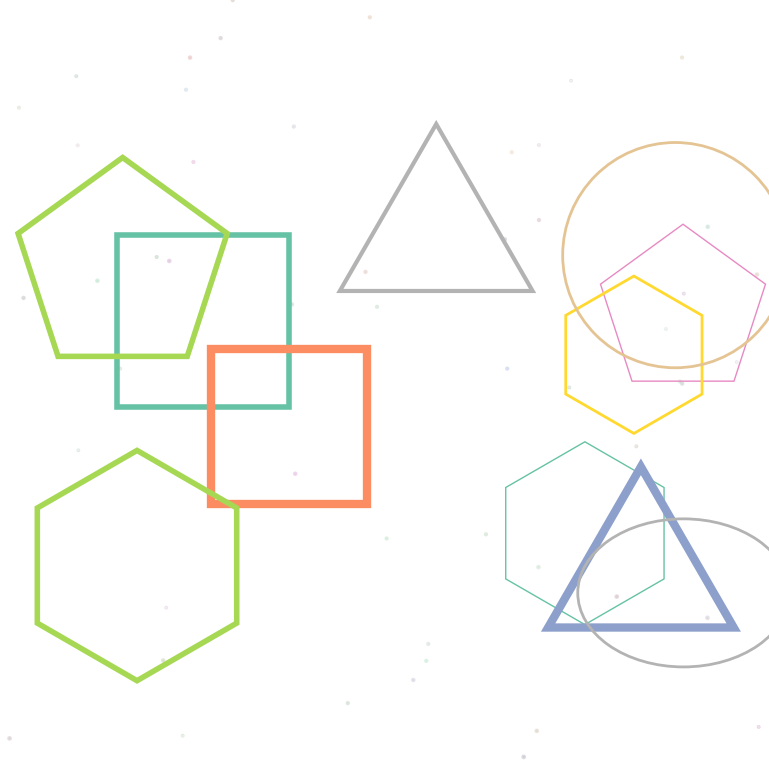[{"shape": "square", "thickness": 2, "radius": 0.56, "center": [0.264, 0.583]}, {"shape": "hexagon", "thickness": 0.5, "radius": 0.59, "center": [0.76, 0.308]}, {"shape": "square", "thickness": 3, "radius": 0.5, "center": [0.375, 0.446]}, {"shape": "triangle", "thickness": 3, "radius": 0.7, "center": [0.832, 0.255]}, {"shape": "pentagon", "thickness": 0.5, "radius": 0.56, "center": [0.887, 0.596]}, {"shape": "pentagon", "thickness": 2, "radius": 0.71, "center": [0.159, 0.653]}, {"shape": "hexagon", "thickness": 2, "radius": 0.75, "center": [0.178, 0.266]}, {"shape": "hexagon", "thickness": 1, "radius": 0.51, "center": [0.823, 0.539]}, {"shape": "circle", "thickness": 1, "radius": 0.73, "center": [0.877, 0.669]}, {"shape": "oval", "thickness": 1, "radius": 0.69, "center": [0.888, 0.23]}, {"shape": "triangle", "thickness": 1.5, "radius": 0.72, "center": [0.567, 0.694]}]